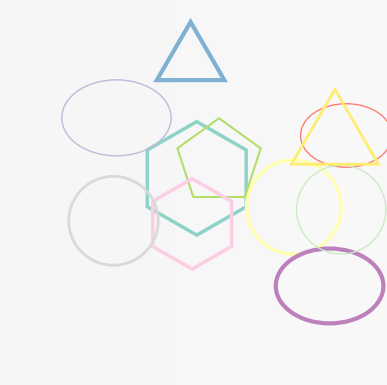[{"shape": "hexagon", "thickness": 2.5, "radius": 0.74, "center": [0.508, 0.537]}, {"shape": "circle", "thickness": 2.5, "radius": 0.61, "center": [0.758, 0.462]}, {"shape": "oval", "thickness": 1, "radius": 0.71, "center": [0.3, 0.694]}, {"shape": "oval", "thickness": 1, "radius": 0.59, "center": [0.894, 0.648]}, {"shape": "triangle", "thickness": 3, "radius": 0.5, "center": [0.492, 0.842]}, {"shape": "pentagon", "thickness": 1.5, "radius": 0.57, "center": [0.565, 0.58]}, {"shape": "hexagon", "thickness": 2.5, "radius": 0.59, "center": [0.496, 0.419]}, {"shape": "circle", "thickness": 2, "radius": 0.58, "center": [0.293, 0.427]}, {"shape": "oval", "thickness": 3, "radius": 0.69, "center": [0.851, 0.257]}, {"shape": "circle", "thickness": 1, "radius": 0.58, "center": [0.881, 0.455]}, {"shape": "triangle", "thickness": 2, "radius": 0.65, "center": [0.864, 0.638]}]